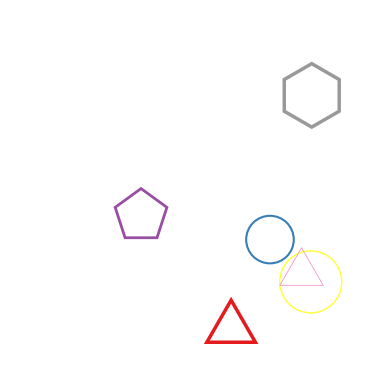[{"shape": "triangle", "thickness": 2.5, "radius": 0.36, "center": [0.6, 0.147]}, {"shape": "circle", "thickness": 1.5, "radius": 0.31, "center": [0.701, 0.378]}, {"shape": "pentagon", "thickness": 2, "radius": 0.35, "center": [0.366, 0.44]}, {"shape": "circle", "thickness": 1, "radius": 0.4, "center": [0.807, 0.268]}, {"shape": "triangle", "thickness": 0.5, "radius": 0.33, "center": [0.783, 0.292]}, {"shape": "hexagon", "thickness": 2.5, "radius": 0.41, "center": [0.81, 0.752]}]